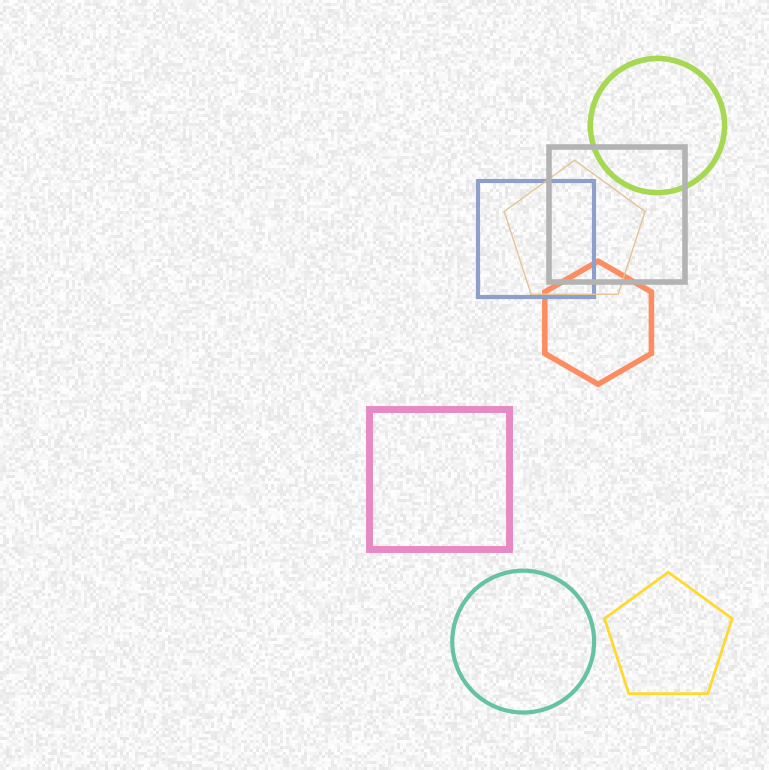[{"shape": "circle", "thickness": 1.5, "radius": 0.46, "center": [0.679, 0.167]}, {"shape": "hexagon", "thickness": 2, "radius": 0.4, "center": [0.777, 0.581]}, {"shape": "square", "thickness": 1.5, "radius": 0.38, "center": [0.696, 0.689]}, {"shape": "square", "thickness": 2.5, "radius": 0.46, "center": [0.57, 0.378]}, {"shape": "circle", "thickness": 2, "radius": 0.44, "center": [0.854, 0.837]}, {"shape": "pentagon", "thickness": 1, "radius": 0.44, "center": [0.868, 0.17]}, {"shape": "pentagon", "thickness": 0.5, "radius": 0.48, "center": [0.746, 0.696]}, {"shape": "square", "thickness": 2, "radius": 0.44, "center": [0.801, 0.721]}]